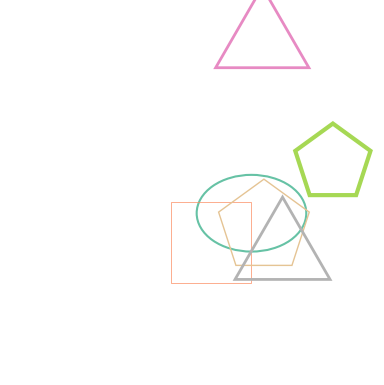[{"shape": "oval", "thickness": 1.5, "radius": 0.71, "center": [0.653, 0.446]}, {"shape": "square", "thickness": 0.5, "radius": 0.52, "center": [0.548, 0.37]}, {"shape": "triangle", "thickness": 2, "radius": 0.7, "center": [0.681, 0.894]}, {"shape": "pentagon", "thickness": 3, "radius": 0.51, "center": [0.865, 0.576]}, {"shape": "pentagon", "thickness": 1, "radius": 0.62, "center": [0.686, 0.411]}, {"shape": "triangle", "thickness": 2, "radius": 0.71, "center": [0.734, 0.345]}]